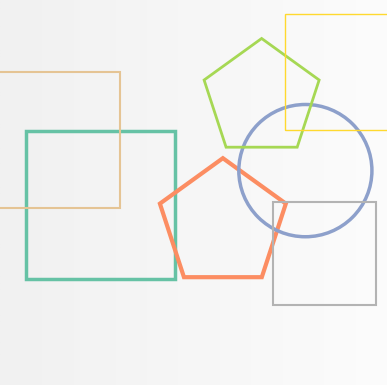[{"shape": "square", "thickness": 2.5, "radius": 0.96, "center": [0.259, 0.467]}, {"shape": "pentagon", "thickness": 3, "radius": 0.85, "center": [0.575, 0.418]}, {"shape": "circle", "thickness": 2.5, "radius": 0.86, "center": [0.788, 0.557]}, {"shape": "pentagon", "thickness": 2, "radius": 0.78, "center": [0.675, 0.744]}, {"shape": "square", "thickness": 1, "radius": 0.75, "center": [0.885, 0.814]}, {"shape": "square", "thickness": 1.5, "radius": 0.89, "center": [0.131, 0.636]}, {"shape": "square", "thickness": 1.5, "radius": 0.67, "center": [0.837, 0.341]}]